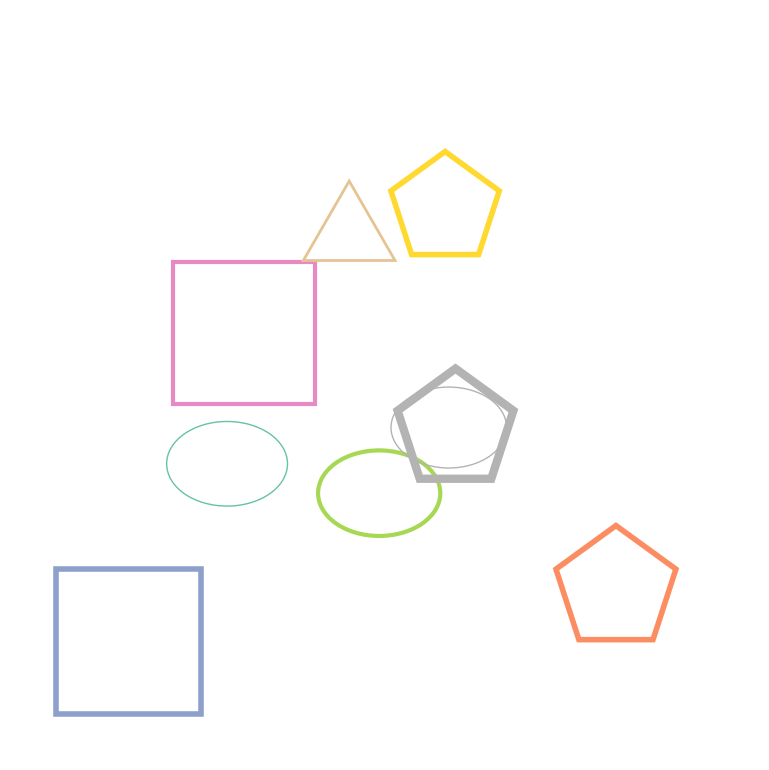[{"shape": "oval", "thickness": 0.5, "radius": 0.39, "center": [0.295, 0.398]}, {"shape": "pentagon", "thickness": 2, "radius": 0.41, "center": [0.8, 0.236]}, {"shape": "square", "thickness": 2, "radius": 0.47, "center": [0.167, 0.167]}, {"shape": "square", "thickness": 1.5, "radius": 0.46, "center": [0.317, 0.568]}, {"shape": "oval", "thickness": 1.5, "radius": 0.4, "center": [0.492, 0.36]}, {"shape": "pentagon", "thickness": 2, "radius": 0.37, "center": [0.578, 0.729]}, {"shape": "triangle", "thickness": 1, "radius": 0.34, "center": [0.453, 0.696]}, {"shape": "oval", "thickness": 0.5, "radius": 0.38, "center": [0.583, 0.445]}, {"shape": "pentagon", "thickness": 3, "radius": 0.4, "center": [0.592, 0.442]}]